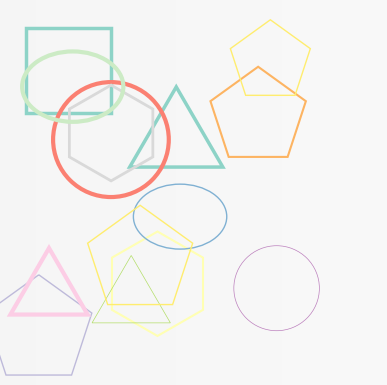[{"shape": "triangle", "thickness": 2.5, "radius": 0.69, "center": [0.455, 0.635]}, {"shape": "square", "thickness": 2.5, "radius": 0.55, "center": [0.177, 0.816]}, {"shape": "hexagon", "thickness": 1.5, "radius": 0.68, "center": [0.406, 0.263]}, {"shape": "pentagon", "thickness": 1, "radius": 0.72, "center": [0.1, 0.142]}, {"shape": "circle", "thickness": 3, "radius": 0.75, "center": [0.286, 0.637]}, {"shape": "oval", "thickness": 1, "radius": 0.6, "center": [0.465, 0.437]}, {"shape": "pentagon", "thickness": 1.5, "radius": 0.65, "center": [0.666, 0.697]}, {"shape": "triangle", "thickness": 0.5, "radius": 0.58, "center": [0.339, 0.22]}, {"shape": "triangle", "thickness": 3, "radius": 0.58, "center": [0.126, 0.241]}, {"shape": "hexagon", "thickness": 2, "radius": 0.62, "center": [0.287, 0.655]}, {"shape": "circle", "thickness": 0.5, "radius": 0.55, "center": [0.714, 0.251]}, {"shape": "oval", "thickness": 3, "radius": 0.65, "center": [0.188, 0.775]}, {"shape": "pentagon", "thickness": 1, "radius": 0.54, "center": [0.698, 0.84]}, {"shape": "pentagon", "thickness": 1, "radius": 0.71, "center": [0.362, 0.324]}]